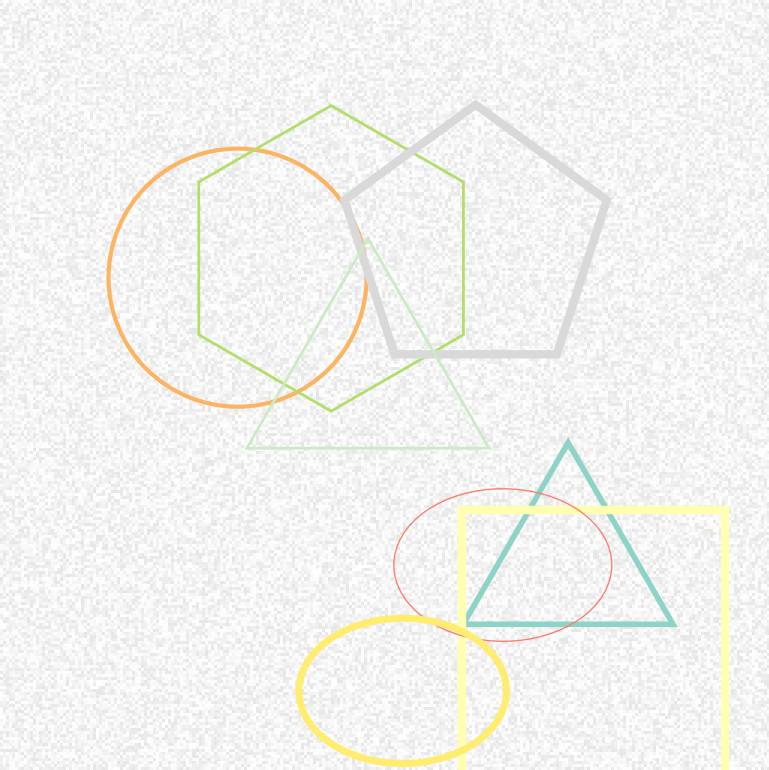[{"shape": "triangle", "thickness": 2, "radius": 0.79, "center": [0.738, 0.268]}, {"shape": "square", "thickness": 3, "radius": 0.85, "center": [0.77, 0.167]}, {"shape": "oval", "thickness": 0.5, "radius": 0.71, "center": [0.653, 0.266]}, {"shape": "circle", "thickness": 1.5, "radius": 0.84, "center": [0.309, 0.639]}, {"shape": "hexagon", "thickness": 1, "radius": 0.99, "center": [0.43, 0.664]}, {"shape": "pentagon", "thickness": 3, "radius": 0.9, "center": [0.618, 0.685]}, {"shape": "triangle", "thickness": 1, "radius": 0.91, "center": [0.478, 0.509]}, {"shape": "oval", "thickness": 2.5, "radius": 0.67, "center": [0.523, 0.103]}]